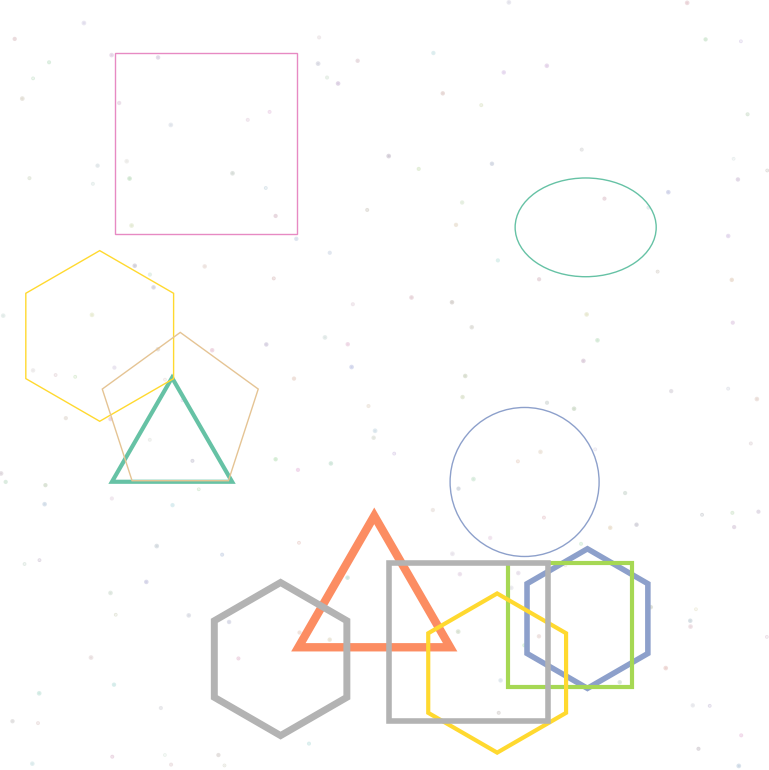[{"shape": "triangle", "thickness": 1.5, "radius": 0.45, "center": [0.223, 0.419]}, {"shape": "oval", "thickness": 0.5, "radius": 0.46, "center": [0.761, 0.705]}, {"shape": "triangle", "thickness": 3, "radius": 0.57, "center": [0.486, 0.216]}, {"shape": "hexagon", "thickness": 2, "radius": 0.45, "center": [0.763, 0.197]}, {"shape": "circle", "thickness": 0.5, "radius": 0.48, "center": [0.681, 0.374]}, {"shape": "square", "thickness": 0.5, "radius": 0.59, "center": [0.268, 0.814]}, {"shape": "square", "thickness": 1.5, "radius": 0.4, "center": [0.741, 0.188]}, {"shape": "hexagon", "thickness": 1.5, "radius": 0.52, "center": [0.646, 0.126]}, {"shape": "hexagon", "thickness": 0.5, "radius": 0.55, "center": [0.129, 0.564]}, {"shape": "pentagon", "thickness": 0.5, "radius": 0.53, "center": [0.234, 0.462]}, {"shape": "square", "thickness": 2, "radius": 0.51, "center": [0.609, 0.166]}, {"shape": "hexagon", "thickness": 2.5, "radius": 0.5, "center": [0.364, 0.144]}]